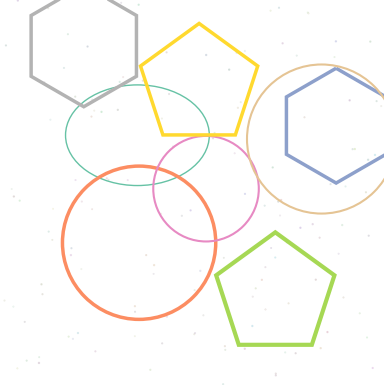[{"shape": "oval", "thickness": 1, "radius": 0.93, "center": [0.357, 0.649]}, {"shape": "circle", "thickness": 2.5, "radius": 1.0, "center": [0.361, 0.37]}, {"shape": "hexagon", "thickness": 2.5, "radius": 0.75, "center": [0.873, 0.674]}, {"shape": "circle", "thickness": 1.5, "radius": 0.69, "center": [0.535, 0.51]}, {"shape": "pentagon", "thickness": 3, "radius": 0.81, "center": [0.715, 0.235]}, {"shape": "pentagon", "thickness": 2.5, "radius": 0.8, "center": [0.517, 0.779]}, {"shape": "circle", "thickness": 1.5, "radius": 0.97, "center": [0.835, 0.639]}, {"shape": "hexagon", "thickness": 2.5, "radius": 0.79, "center": [0.218, 0.881]}]